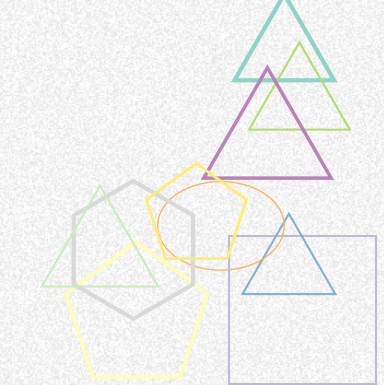[{"shape": "triangle", "thickness": 3, "radius": 0.75, "center": [0.739, 0.866]}, {"shape": "pentagon", "thickness": 2.5, "radius": 0.97, "center": [0.354, 0.177]}, {"shape": "square", "thickness": 1.5, "radius": 0.96, "center": [0.786, 0.195]}, {"shape": "triangle", "thickness": 1.5, "radius": 0.7, "center": [0.75, 0.306]}, {"shape": "oval", "thickness": 1, "radius": 0.82, "center": [0.574, 0.413]}, {"shape": "triangle", "thickness": 1.5, "radius": 0.76, "center": [0.778, 0.739]}, {"shape": "hexagon", "thickness": 3, "radius": 0.89, "center": [0.346, 0.351]}, {"shape": "triangle", "thickness": 2.5, "radius": 0.96, "center": [0.695, 0.633]}, {"shape": "triangle", "thickness": 1.5, "radius": 0.87, "center": [0.26, 0.343]}, {"shape": "pentagon", "thickness": 2, "radius": 0.68, "center": [0.51, 0.439]}]